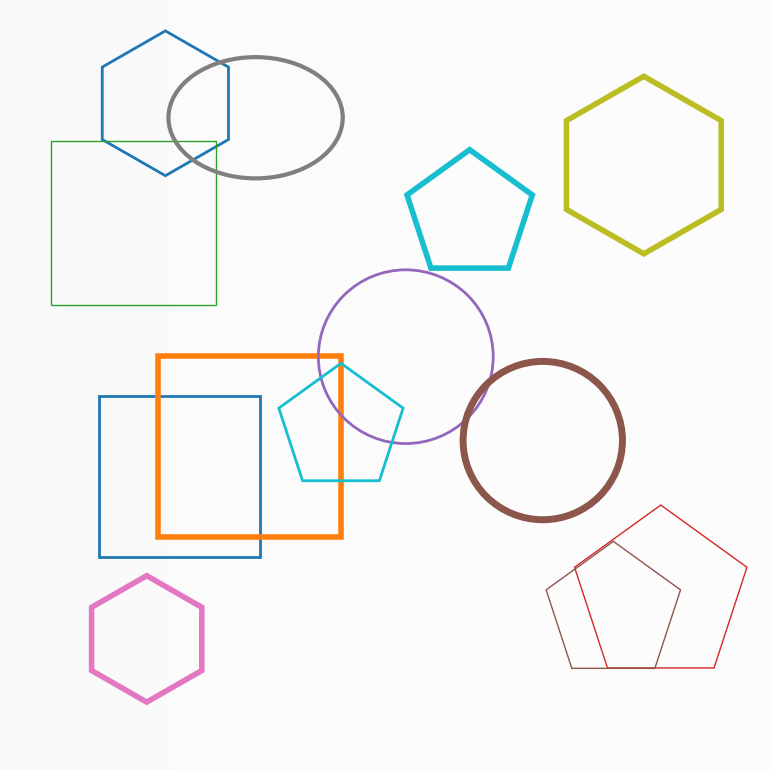[{"shape": "square", "thickness": 1, "radius": 0.52, "center": [0.231, 0.381]}, {"shape": "hexagon", "thickness": 1, "radius": 0.47, "center": [0.213, 0.866]}, {"shape": "square", "thickness": 2, "radius": 0.59, "center": [0.322, 0.42]}, {"shape": "square", "thickness": 0.5, "radius": 0.53, "center": [0.172, 0.71]}, {"shape": "pentagon", "thickness": 0.5, "radius": 0.58, "center": [0.853, 0.227]}, {"shape": "circle", "thickness": 1, "radius": 0.56, "center": [0.524, 0.537]}, {"shape": "circle", "thickness": 2.5, "radius": 0.51, "center": [0.7, 0.428]}, {"shape": "pentagon", "thickness": 0.5, "radius": 0.46, "center": [0.791, 0.206]}, {"shape": "hexagon", "thickness": 2, "radius": 0.41, "center": [0.189, 0.17]}, {"shape": "oval", "thickness": 1.5, "radius": 0.56, "center": [0.33, 0.847]}, {"shape": "hexagon", "thickness": 2, "radius": 0.58, "center": [0.831, 0.786]}, {"shape": "pentagon", "thickness": 1, "radius": 0.42, "center": [0.44, 0.444]}, {"shape": "pentagon", "thickness": 2, "radius": 0.42, "center": [0.606, 0.721]}]